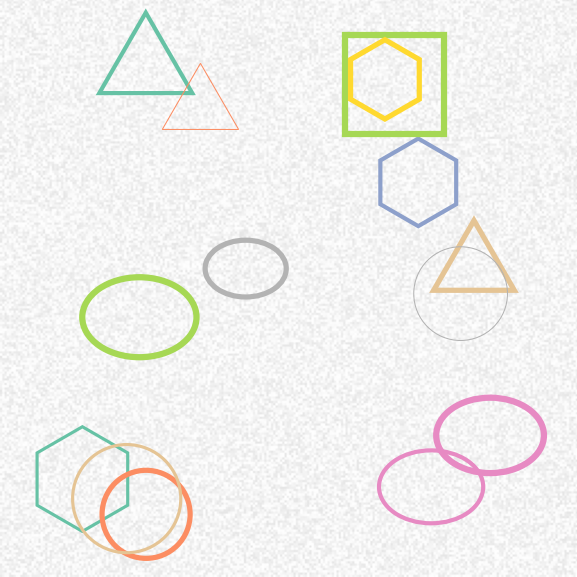[{"shape": "triangle", "thickness": 2, "radius": 0.46, "center": [0.252, 0.884]}, {"shape": "hexagon", "thickness": 1.5, "radius": 0.45, "center": [0.143, 0.17]}, {"shape": "triangle", "thickness": 0.5, "radius": 0.38, "center": [0.347, 0.813]}, {"shape": "circle", "thickness": 2.5, "radius": 0.38, "center": [0.253, 0.109]}, {"shape": "hexagon", "thickness": 2, "radius": 0.38, "center": [0.724, 0.683]}, {"shape": "oval", "thickness": 2, "radius": 0.45, "center": [0.746, 0.156]}, {"shape": "oval", "thickness": 3, "radius": 0.47, "center": [0.849, 0.245]}, {"shape": "square", "thickness": 3, "radius": 0.43, "center": [0.683, 0.853]}, {"shape": "oval", "thickness": 3, "radius": 0.49, "center": [0.241, 0.45]}, {"shape": "hexagon", "thickness": 2.5, "radius": 0.34, "center": [0.667, 0.862]}, {"shape": "circle", "thickness": 1.5, "radius": 0.47, "center": [0.219, 0.136]}, {"shape": "triangle", "thickness": 2.5, "radius": 0.4, "center": [0.821, 0.537]}, {"shape": "circle", "thickness": 0.5, "radius": 0.41, "center": [0.798, 0.491]}, {"shape": "oval", "thickness": 2.5, "radius": 0.35, "center": [0.425, 0.534]}]